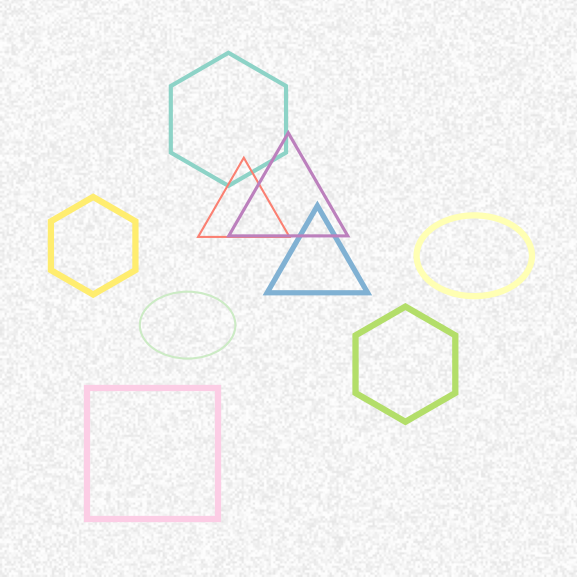[{"shape": "hexagon", "thickness": 2, "radius": 0.58, "center": [0.396, 0.793]}, {"shape": "oval", "thickness": 3, "radius": 0.5, "center": [0.821, 0.556]}, {"shape": "triangle", "thickness": 1, "radius": 0.46, "center": [0.422, 0.635]}, {"shape": "triangle", "thickness": 2.5, "radius": 0.5, "center": [0.55, 0.542]}, {"shape": "hexagon", "thickness": 3, "radius": 0.5, "center": [0.702, 0.369]}, {"shape": "square", "thickness": 3, "radius": 0.57, "center": [0.264, 0.214]}, {"shape": "triangle", "thickness": 1.5, "radius": 0.59, "center": [0.499, 0.65]}, {"shape": "oval", "thickness": 1, "radius": 0.41, "center": [0.325, 0.436]}, {"shape": "hexagon", "thickness": 3, "radius": 0.42, "center": [0.161, 0.574]}]